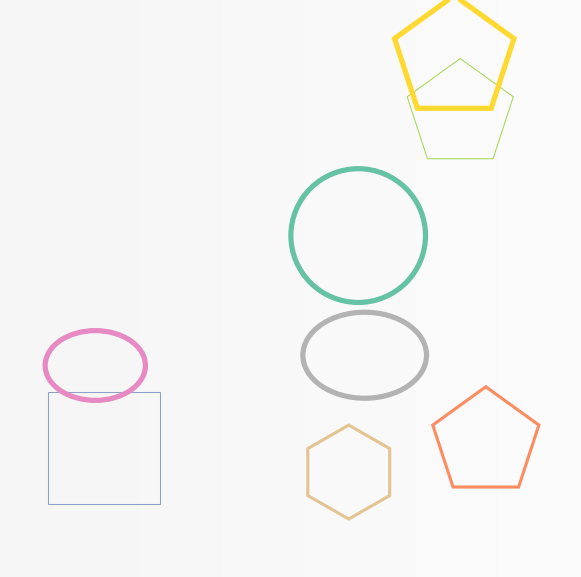[{"shape": "circle", "thickness": 2.5, "radius": 0.58, "center": [0.616, 0.591]}, {"shape": "pentagon", "thickness": 1.5, "radius": 0.48, "center": [0.836, 0.233]}, {"shape": "square", "thickness": 0.5, "radius": 0.48, "center": [0.179, 0.223]}, {"shape": "oval", "thickness": 2.5, "radius": 0.43, "center": [0.164, 0.366]}, {"shape": "pentagon", "thickness": 0.5, "radius": 0.48, "center": [0.792, 0.802]}, {"shape": "pentagon", "thickness": 2.5, "radius": 0.54, "center": [0.782, 0.899]}, {"shape": "hexagon", "thickness": 1.5, "radius": 0.41, "center": [0.6, 0.182]}, {"shape": "oval", "thickness": 2.5, "radius": 0.53, "center": [0.627, 0.384]}]